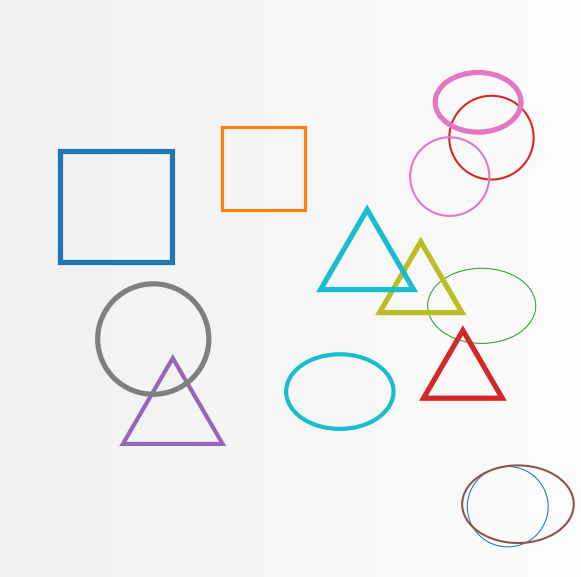[{"shape": "square", "thickness": 2.5, "radius": 0.48, "center": [0.199, 0.642]}, {"shape": "circle", "thickness": 0.5, "radius": 0.35, "center": [0.874, 0.122]}, {"shape": "square", "thickness": 1.5, "radius": 0.36, "center": [0.454, 0.707]}, {"shape": "oval", "thickness": 0.5, "radius": 0.46, "center": [0.829, 0.47]}, {"shape": "circle", "thickness": 1, "radius": 0.36, "center": [0.846, 0.761]}, {"shape": "triangle", "thickness": 2.5, "radius": 0.39, "center": [0.796, 0.349]}, {"shape": "triangle", "thickness": 2, "radius": 0.5, "center": [0.297, 0.28]}, {"shape": "oval", "thickness": 1, "radius": 0.48, "center": [0.891, 0.126]}, {"shape": "circle", "thickness": 1, "radius": 0.34, "center": [0.774, 0.693]}, {"shape": "oval", "thickness": 2.5, "radius": 0.37, "center": [0.823, 0.822]}, {"shape": "circle", "thickness": 2.5, "radius": 0.48, "center": [0.264, 0.412]}, {"shape": "triangle", "thickness": 2.5, "radius": 0.41, "center": [0.724, 0.499]}, {"shape": "oval", "thickness": 2, "radius": 0.46, "center": [0.585, 0.321]}, {"shape": "triangle", "thickness": 2.5, "radius": 0.46, "center": [0.632, 0.544]}]